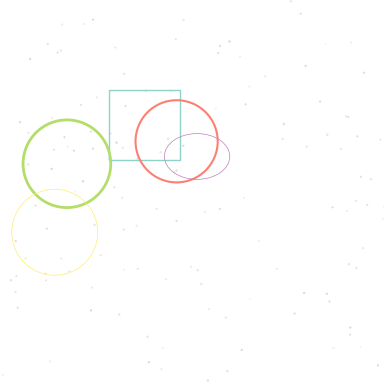[{"shape": "square", "thickness": 1, "radius": 0.46, "center": [0.376, 0.675]}, {"shape": "circle", "thickness": 1.5, "radius": 0.53, "center": [0.459, 0.633]}, {"shape": "circle", "thickness": 2, "radius": 0.57, "center": [0.174, 0.575]}, {"shape": "oval", "thickness": 0.5, "radius": 0.42, "center": [0.512, 0.594]}, {"shape": "circle", "thickness": 0.5, "radius": 0.56, "center": [0.142, 0.397]}]